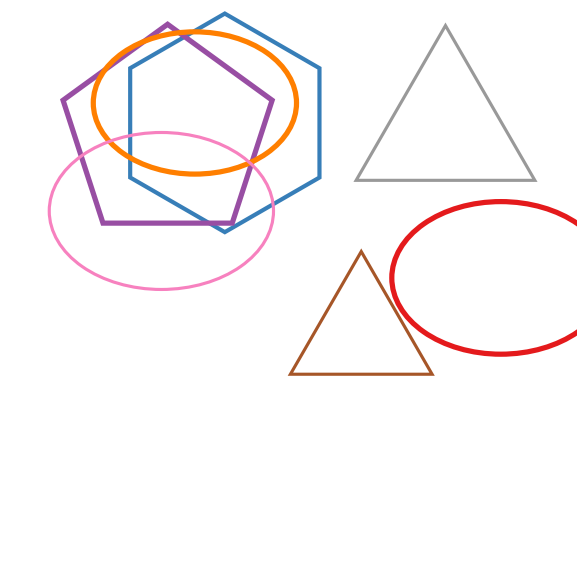[{"shape": "oval", "thickness": 2.5, "radius": 0.94, "center": [0.867, 0.518]}, {"shape": "hexagon", "thickness": 2, "radius": 0.95, "center": [0.389, 0.786]}, {"shape": "pentagon", "thickness": 2.5, "radius": 0.95, "center": [0.29, 0.767]}, {"shape": "oval", "thickness": 2.5, "radius": 0.88, "center": [0.337, 0.821]}, {"shape": "triangle", "thickness": 1.5, "radius": 0.71, "center": [0.626, 0.422]}, {"shape": "oval", "thickness": 1.5, "radius": 0.97, "center": [0.279, 0.634]}, {"shape": "triangle", "thickness": 1.5, "radius": 0.89, "center": [0.771, 0.776]}]